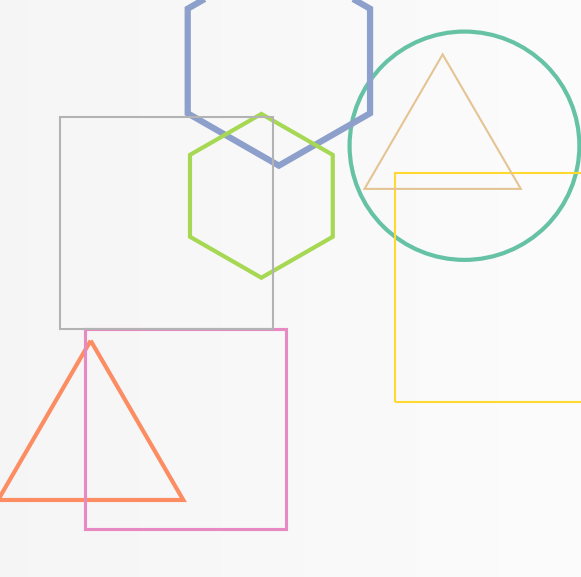[{"shape": "circle", "thickness": 2, "radius": 0.99, "center": [0.799, 0.747]}, {"shape": "triangle", "thickness": 2, "radius": 0.92, "center": [0.156, 0.225]}, {"shape": "hexagon", "thickness": 3, "radius": 0.91, "center": [0.48, 0.893]}, {"shape": "square", "thickness": 1.5, "radius": 0.87, "center": [0.319, 0.256]}, {"shape": "hexagon", "thickness": 2, "radius": 0.71, "center": [0.45, 0.66]}, {"shape": "square", "thickness": 1, "radius": 0.99, "center": [0.877, 0.502]}, {"shape": "triangle", "thickness": 1, "radius": 0.78, "center": [0.762, 0.75]}, {"shape": "square", "thickness": 1, "radius": 0.92, "center": [0.287, 0.614]}]